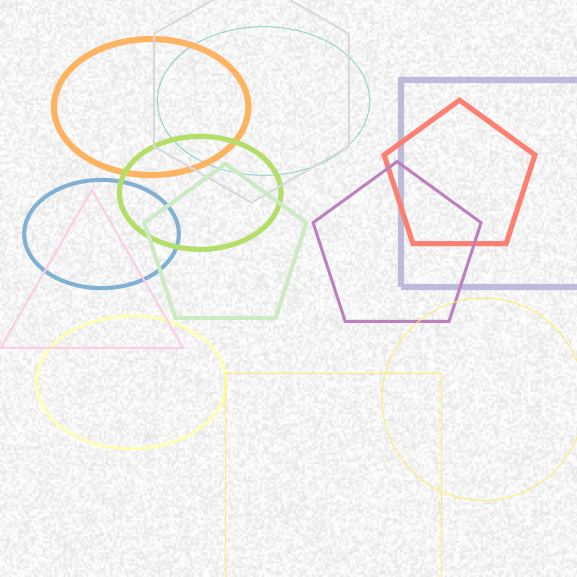[{"shape": "oval", "thickness": 0.5, "radius": 0.92, "center": [0.456, 0.824]}, {"shape": "oval", "thickness": 1.5, "radius": 0.82, "center": [0.227, 0.337]}, {"shape": "square", "thickness": 3, "radius": 0.9, "center": [0.873, 0.682]}, {"shape": "pentagon", "thickness": 2.5, "radius": 0.69, "center": [0.796, 0.688]}, {"shape": "oval", "thickness": 2, "radius": 0.67, "center": [0.176, 0.594]}, {"shape": "oval", "thickness": 3, "radius": 0.84, "center": [0.262, 0.814]}, {"shape": "oval", "thickness": 2.5, "radius": 0.7, "center": [0.347, 0.665]}, {"shape": "triangle", "thickness": 1, "radius": 0.91, "center": [0.159, 0.488]}, {"shape": "hexagon", "thickness": 1, "radius": 0.97, "center": [0.435, 0.843]}, {"shape": "pentagon", "thickness": 1.5, "radius": 0.76, "center": [0.688, 0.566]}, {"shape": "pentagon", "thickness": 2, "radius": 0.74, "center": [0.39, 0.568]}, {"shape": "square", "thickness": 0.5, "radius": 0.93, "center": [0.577, 0.167]}, {"shape": "circle", "thickness": 0.5, "radius": 0.88, "center": [0.837, 0.308]}]